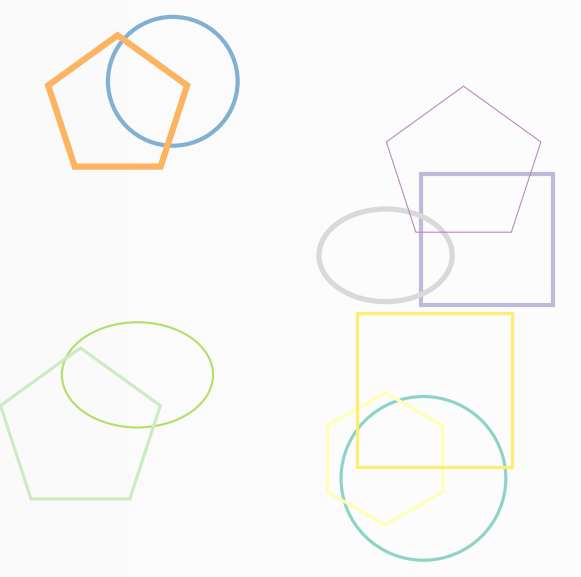[{"shape": "circle", "thickness": 1.5, "radius": 0.71, "center": [0.728, 0.171]}, {"shape": "hexagon", "thickness": 1.5, "radius": 0.57, "center": [0.663, 0.205]}, {"shape": "square", "thickness": 2, "radius": 0.57, "center": [0.837, 0.585]}, {"shape": "circle", "thickness": 2, "radius": 0.56, "center": [0.297, 0.858]}, {"shape": "pentagon", "thickness": 3, "radius": 0.63, "center": [0.202, 0.812]}, {"shape": "oval", "thickness": 1, "radius": 0.65, "center": [0.237, 0.35]}, {"shape": "oval", "thickness": 2.5, "radius": 0.57, "center": [0.663, 0.557]}, {"shape": "pentagon", "thickness": 0.5, "radius": 0.7, "center": [0.798, 0.71]}, {"shape": "pentagon", "thickness": 1.5, "radius": 0.72, "center": [0.138, 0.252]}, {"shape": "square", "thickness": 1.5, "radius": 0.67, "center": [0.748, 0.324]}]